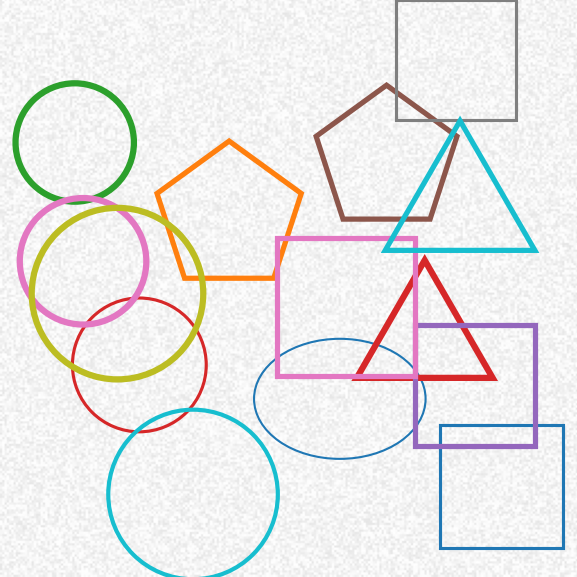[{"shape": "oval", "thickness": 1, "radius": 0.74, "center": [0.588, 0.309]}, {"shape": "square", "thickness": 1.5, "radius": 0.53, "center": [0.868, 0.157]}, {"shape": "pentagon", "thickness": 2.5, "radius": 0.66, "center": [0.397, 0.624]}, {"shape": "circle", "thickness": 3, "radius": 0.51, "center": [0.129, 0.752]}, {"shape": "circle", "thickness": 1.5, "radius": 0.58, "center": [0.241, 0.367]}, {"shape": "triangle", "thickness": 3, "radius": 0.68, "center": [0.735, 0.413]}, {"shape": "square", "thickness": 2.5, "radius": 0.52, "center": [0.822, 0.332]}, {"shape": "pentagon", "thickness": 2.5, "radius": 0.64, "center": [0.669, 0.723]}, {"shape": "square", "thickness": 2.5, "radius": 0.6, "center": [0.599, 0.468]}, {"shape": "circle", "thickness": 3, "radius": 0.55, "center": [0.144, 0.547]}, {"shape": "square", "thickness": 1.5, "radius": 0.52, "center": [0.79, 0.895]}, {"shape": "circle", "thickness": 3, "radius": 0.74, "center": [0.203, 0.491]}, {"shape": "triangle", "thickness": 2.5, "radius": 0.75, "center": [0.797, 0.64]}, {"shape": "circle", "thickness": 2, "radius": 0.73, "center": [0.334, 0.143]}]